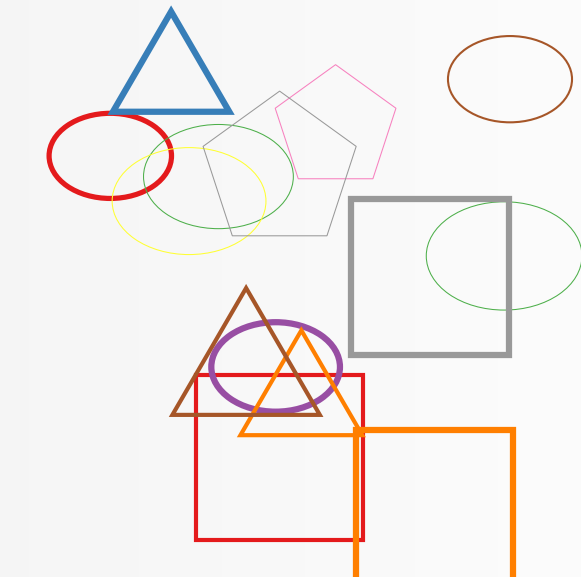[{"shape": "oval", "thickness": 2.5, "radius": 0.53, "center": [0.19, 0.729]}, {"shape": "square", "thickness": 2, "radius": 0.72, "center": [0.481, 0.207]}, {"shape": "triangle", "thickness": 3, "radius": 0.58, "center": [0.294, 0.863]}, {"shape": "oval", "thickness": 0.5, "radius": 0.64, "center": [0.376, 0.693]}, {"shape": "oval", "thickness": 0.5, "radius": 0.67, "center": [0.867, 0.556]}, {"shape": "oval", "thickness": 3, "radius": 0.55, "center": [0.474, 0.364]}, {"shape": "square", "thickness": 3, "radius": 0.68, "center": [0.748, 0.118]}, {"shape": "triangle", "thickness": 2, "radius": 0.61, "center": [0.518, 0.306]}, {"shape": "oval", "thickness": 0.5, "radius": 0.66, "center": [0.325, 0.651]}, {"shape": "triangle", "thickness": 2, "radius": 0.73, "center": [0.423, 0.354]}, {"shape": "oval", "thickness": 1, "radius": 0.53, "center": [0.877, 0.862]}, {"shape": "pentagon", "thickness": 0.5, "radius": 0.55, "center": [0.577, 0.778]}, {"shape": "square", "thickness": 3, "radius": 0.68, "center": [0.74, 0.519]}, {"shape": "pentagon", "thickness": 0.5, "radius": 0.69, "center": [0.481, 0.703]}]